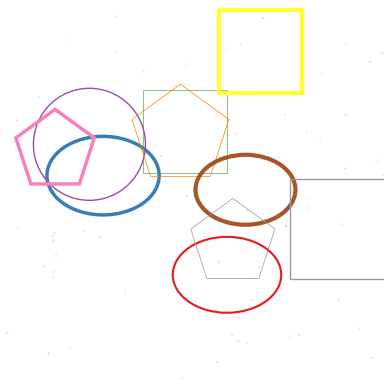[{"shape": "oval", "thickness": 1.5, "radius": 0.7, "center": [0.59, 0.286]}, {"shape": "oval", "thickness": 2.5, "radius": 0.73, "center": [0.268, 0.544]}, {"shape": "square", "thickness": 0.5, "radius": 0.54, "center": [0.48, 0.658]}, {"shape": "circle", "thickness": 1, "radius": 0.73, "center": [0.232, 0.625]}, {"shape": "pentagon", "thickness": 0.5, "radius": 0.66, "center": [0.469, 0.649]}, {"shape": "square", "thickness": 3, "radius": 0.54, "center": [0.677, 0.866]}, {"shape": "oval", "thickness": 3, "radius": 0.65, "center": [0.638, 0.507]}, {"shape": "pentagon", "thickness": 2.5, "radius": 0.54, "center": [0.143, 0.609]}, {"shape": "square", "thickness": 1, "radius": 0.65, "center": [0.882, 0.405]}, {"shape": "pentagon", "thickness": 0.5, "radius": 0.57, "center": [0.605, 0.37]}]